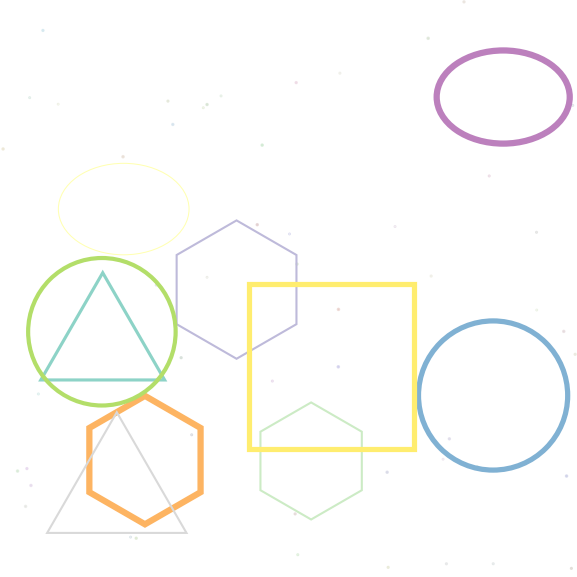[{"shape": "triangle", "thickness": 1.5, "radius": 0.62, "center": [0.178, 0.403]}, {"shape": "oval", "thickness": 0.5, "radius": 0.57, "center": [0.214, 0.637]}, {"shape": "hexagon", "thickness": 1, "radius": 0.6, "center": [0.41, 0.498]}, {"shape": "circle", "thickness": 2.5, "radius": 0.65, "center": [0.854, 0.314]}, {"shape": "hexagon", "thickness": 3, "radius": 0.56, "center": [0.251, 0.202]}, {"shape": "circle", "thickness": 2, "radius": 0.64, "center": [0.176, 0.425]}, {"shape": "triangle", "thickness": 1, "radius": 0.7, "center": [0.202, 0.146]}, {"shape": "oval", "thickness": 3, "radius": 0.58, "center": [0.871, 0.831]}, {"shape": "hexagon", "thickness": 1, "radius": 0.51, "center": [0.539, 0.201]}, {"shape": "square", "thickness": 2.5, "radius": 0.71, "center": [0.574, 0.365]}]